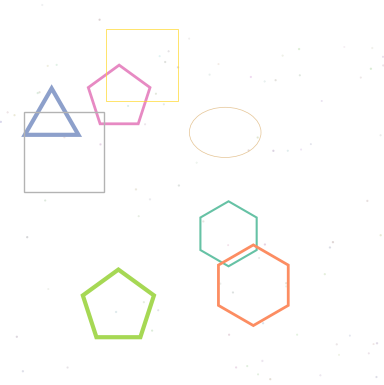[{"shape": "hexagon", "thickness": 1.5, "radius": 0.42, "center": [0.594, 0.393]}, {"shape": "hexagon", "thickness": 2, "radius": 0.52, "center": [0.658, 0.259]}, {"shape": "triangle", "thickness": 3, "radius": 0.4, "center": [0.134, 0.69]}, {"shape": "pentagon", "thickness": 2, "radius": 0.42, "center": [0.31, 0.747]}, {"shape": "pentagon", "thickness": 3, "radius": 0.49, "center": [0.308, 0.203]}, {"shape": "square", "thickness": 0.5, "radius": 0.47, "center": [0.369, 0.831]}, {"shape": "oval", "thickness": 0.5, "radius": 0.47, "center": [0.585, 0.656]}, {"shape": "square", "thickness": 1, "radius": 0.52, "center": [0.165, 0.605]}]